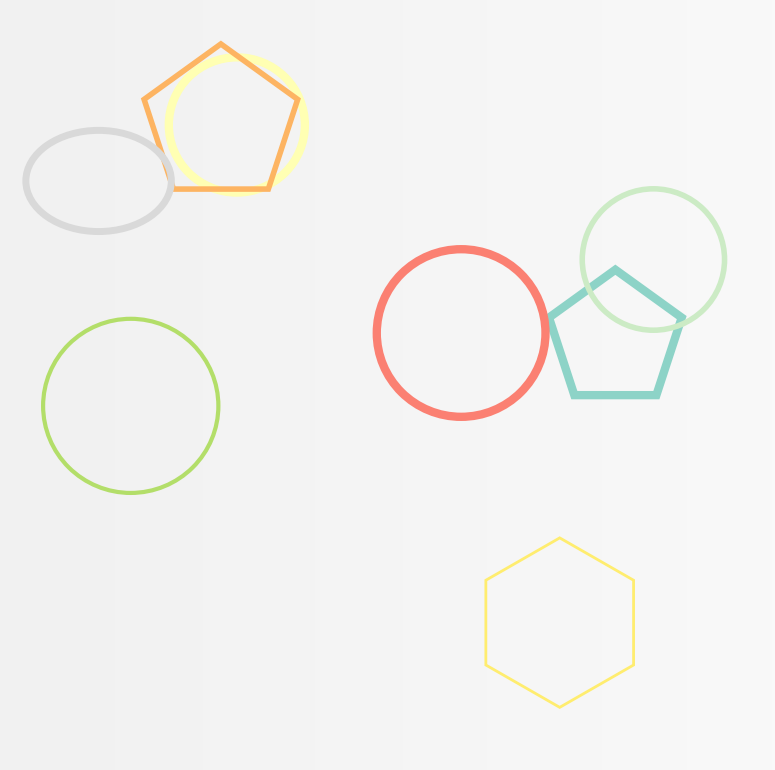[{"shape": "pentagon", "thickness": 3, "radius": 0.45, "center": [0.794, 0.56]}, {"shape": "circle", "thickness": 3, "radius": 0.44, "center": [0.306, 0.838]}, {"shape": "circle", "thickness": 3, "radius": 0.54, "center": [0.595, 0.568]}, {"shape": "pentagon", "thickness": 2, "radius": 0.52, "center": [0.285, 0.839]}, {"shape": "circle", "thickness": 1.5, "radius": 0.57, "center": [0.169, 0.473]}, {"shape": "oval", "thickness": 2.5, "radius": 0.47, "center": [0.127, 0.765]}, {"shape": "circle", "thickness": 2, "radius": 0.46, "center": [0.843, 0.663]}, {"shape": "hexagon", "thickness": 1, "radius": 0.55, "center": [0.722, 0.191]}]